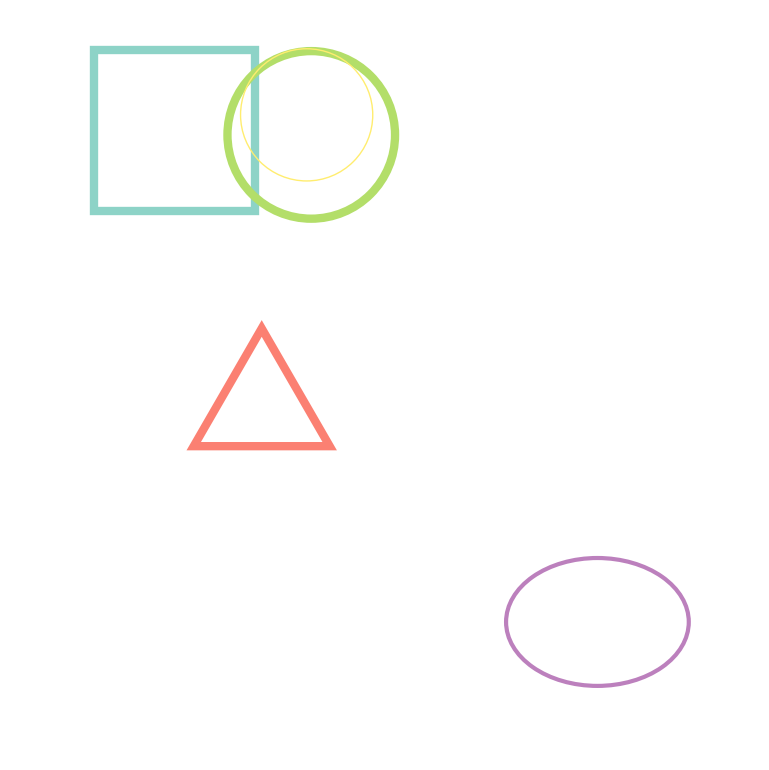[{"shape": "square", "thickness": 3, "radius": 0.52, "center": [0.226, 0.831]}, {"shape": "triangle", "thickness": 3, "radius": 0.51, "center": [0.34, 0.472]}, {"shape": "circle", "thickness": 3, "radius": 0.54, "center": [0.404, 0.825]}, {"shape": "oval", "thickness": 1.5, "radius": 0.59, "center": [0.776, 0.192]}, {"shape": "circle", "thickness": 0.5, "radius": 0.43, "center": [0.398, 0.851]}]